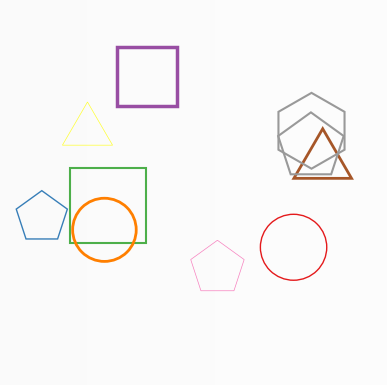[{"shape": "circle", "thickness": 1, "radius": 0.43, "center": [0.758, 0.358]}, {"shape": "pentagon", "thickness": 1, "radius": 0.35, "center": [0.108, 0.435]}, {"shape": "square", "thickness": 1.5, "radius": 0.49, "center": [0.28, 0.466]}, {"shape": "square", "thickness": 2.5, "radius": 0.38, "center": [0.38, 0.802]}, {"shape": "circle", "thickness": 2, "radius": 0.41, "center": [0.269, 0.403]}, {"shape": "triangle", "thickness": 0.5, "radius": 0.37, "center": [0.226, 0.66]}, {"shape": "triangle", "thickness": 2, "radius": 0.43, "center": [0.833, 0.58]}, {"shape": "pentagon", "thickness": 0.5, "radius": 0.36, "center": [0.561, 0.303]}, {"shape": "hexagon", "thickness": 1.5, "radius": 0.49, "center": [0.804, 0.66]}, {"shape": "pentagon", "thickness": 1.5, "radius": 0.44, "center": [0.802, 0.619]}]